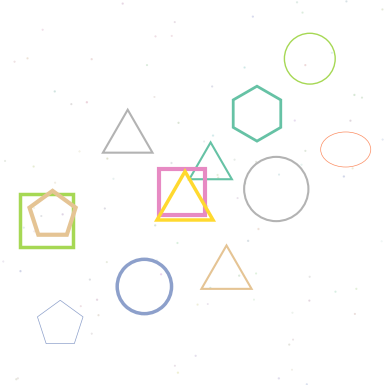[{"shape": "triangle", "thickness": 1.5, "radius": 0.32, "center": [0.547, 0.566]}, {"shape": "hexagon", "thickness": 2, "radius": 0.36, "center": [0.668, 0.705]}, {"shape": "oval", "thickness": 0.5, "radius": 0.33, "center": [0.898, 0.612]}, {"shape": "circle", "thickness": 2.5, "radius": 0.35, "center": [0.375, 0.256]}, {"shape": "pentagon", "thickness": 0.5, "radius": 0.31, "center": [0.156, 0.158]}, {"shape": "square", "thickness": 3, "radius": 0.3, "center": [0.472, 0.501]}, {"shape": "circle", "thickness": 1, "radius": 0.33, "center": [0.805, 0.848]}, {"shape": "square", "thickness": 2.5, "radius": 0.34, "center": [0.121, 0.427]}, {"shape": "triangle", "thickness": 2.5, "radius": 0.42, "center": [0.481, 0.471]}, {"shape": "triangle", "thickness": 1.5, "radius": 0.38, "center": [0.588, 0.287]}, {"shape": "pentagon", "thickness": 3, "radius": 0.31, "center": [0.137, 0.441]}, {"shape": "circle", "thickness": 1.5, "radius": 0.42, "center": [0.718, 0.509]}, {"shape": "triangle", "thickness": 1.5, "radius": 0.37, "center": [0.332, 0.641]}]